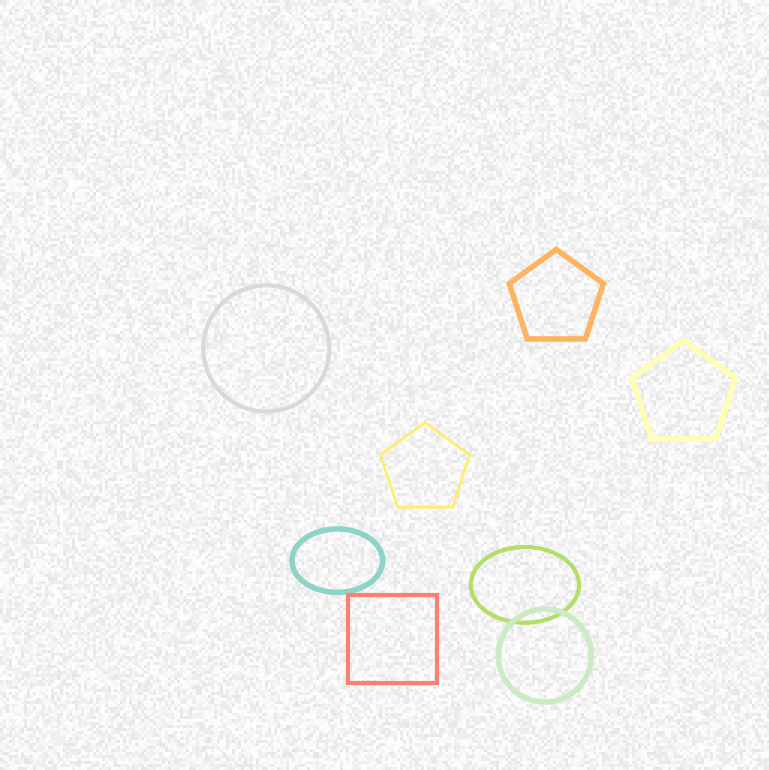[{"shape": "oval", "thickness": 2, "radius": 0.29, "center": [0.438, 0.272]}, {"shape": "pentagon", "thickness": 2, "radius": 0.35, "center": [0.888, 0.487]}, {"shape": "square", "thickness": 1.5, "radius": 0.29, "center": [0.51, 0.17]}, {"shape": "pentagon", "thickness": 2, "radius": 0.32, "center": [0.722, 0.612]}, {"shape": "oval", "thickness": 1.5, "radius": 0.35, "center": [0.682, 0.24]}, {"shape": "circle", "thickness": 1.5, "radius": 0.41, "center": [0.346, 0.548]}, {"shape": "circle", "thickness": 2, "radius": 0.3, "center": [0.708, 0.149]}, {"shape": "pentagon", "thickness": 1, "radius": 0.3, "center": [0.552, 0.391]}]